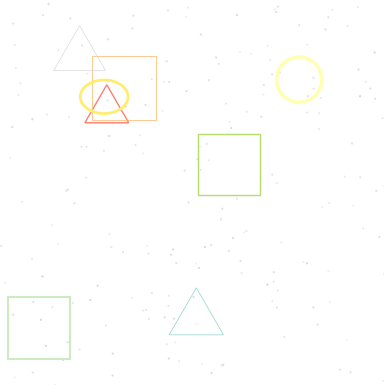[{"shape": "triangle", "thickness": 0.5, "radius": 0.41, "center": [0.51, 0.171]}, {"shape": "circle", "thickness": 2.5, "radius": 0.29, "center": [0.777, 0.793]}, {"shape": "triangle", "thickness": 1, "radius": 0.33, "center": [0.277, 0.714]}, {"shape": "square", "thickness": 0.5, "radius": 0.42, "center": [0.322, 0.771]}, {"shape": "square", "thickness": 1, "radius": 0.4, "center": [0.595, 0.573]}, {"shape": "triangle", "thickness": 0.5, "radius": 0.39, "center": [0.207, 0.855]}, {"shape": "square", "thickness": 1.5, "radius": 0.41, "center": [0.102, 0.148]}, {"shape": "oval", "thickness": 2, "radius": 0.31, "center": [0.271, 0.749]}]